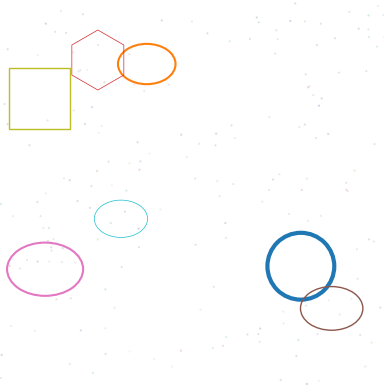[{"shape": "circle", "thickness": 3, "radius": 0.43, "center": [0.781, 0.308]}, {"shape": "oval", "thickness": 1.5, "radius": 0.37, "center": [0.381, 0.834]}, {"shape": "hexagon", "thickness": 0.5, "radius": 0.39, "center": [0.254, 0.844]}, {"shape": "oval", "thickness": 1, "radius": 0.41, "center": [0.861, 0.199]}, {"shape": "oval", "thickness": 1.5, "radius": 0.49, "center": [0.117, 0.301]}, {"shape": "square", "thickness": 1, "radius": 0.39, "center": [0.103, 0.744]}, {"shape": "oval", "thickness": 0.5, "radius": 0.35, "center": [0.314, 0.432]}]